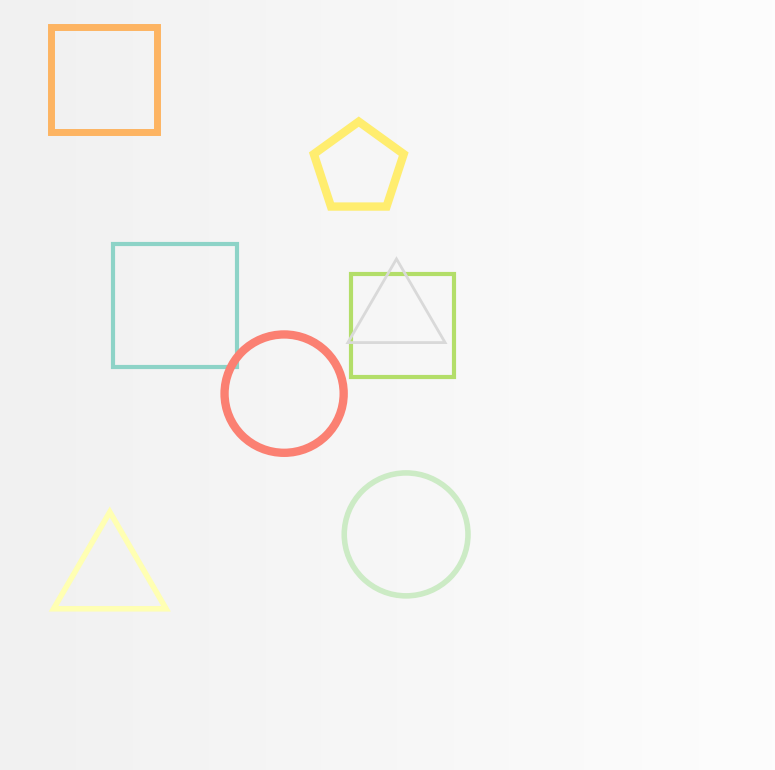[{"shape": "square", "thickness": 1.5, "radius": 0.4, "center": [0.226, 0.603]}, {"shape": "triangle", "thickness": 2, "radius": 0.42, "center": [0.142, 0.251]}, {"shape": "circle", "thickness": 3, "radius": 0.38, "center": [0.367, 0.489]}, {"shape": "square", "thickness": 2.5, "radius": 0.34, "center": [0.134, 0.897]}, {"shape": "square", "thickness": 1.5, "radius": 0.33, "center": [0.519, 0.578]}, {"shape": "triangle", "thickness": 1, "radius": 0.36, "center": [0.512, 0.591]}, {"shape": "circle", "thickness": 2, "radius": 0.4, "center": [0.524, 0.306]}, {"shape": "pentagon", "thickness": 3, "radius": 0.3, "center": [0.463, 0.781]}]